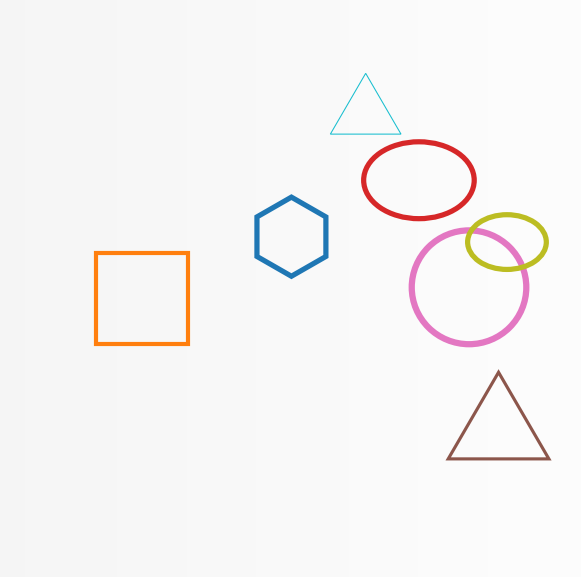[{"shape": "hexagon", "thickness": 2.5, "radius": 0.34, "center": [0.501, 0.589]}, {"shape": "square", "thickness": 2, "radius": 0.39, "center": [0.244, 0.483]}, {"shape": "oval", "thickness": 2.5, "radius": 0.48, "center": [0.721, 0.687]}, {"shape": "triangle", "thickness": 1.5, "radius": 0.5, "center": [0.858, 0.255]}, {"shape": "circle", "thickness": 3, "radius": 0.49, "center": [0.807, 0.502]}, {"shape": "oval", "thickness": 2.5, "radius": 0.34, "center": [0.872, 0.58]}, {"shape": "triangle", "thickness": 0.5, "radius": 0.35, "center": [0.629, 0.802]}]